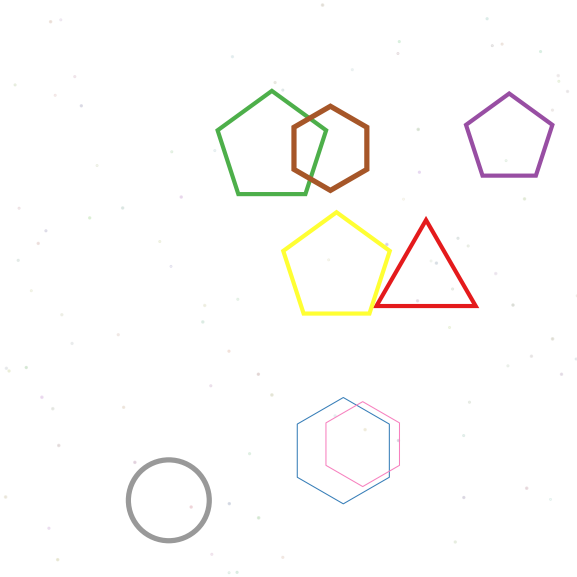[{"shape": "triangle", "thickness": 2, "radius": 0.5, "center": [0.738, 0.519]}, {"shape": "hexagon", "thickness": 0.5, "radius": 0.46, "center": [0.594, 0.219]}, {"shape": "pentagon", "thickness": 2, "radius": 0.49, "center": [0.471, 0.743]}, {"shape": "pentagon", "thickness": 2, "radius": 0.39, "center": [0.882, 0.759]}, {"shape": "pentagon", "thickness": 2, "radius": 0.48, "center": [0.583, 0.535]}, {"shape": "hexagon", "thickness": 2.5, "radius": 0.36, "center": [0.572, 0.742]}, {"shape": "hexagon", "thickness": 0.5, "radius": 0.37, "center": [0.628, 0.23]}, {"shape": "circle", "thickness": 2.5, "radius": 0.35, "center": [0.292, 0.133]}]